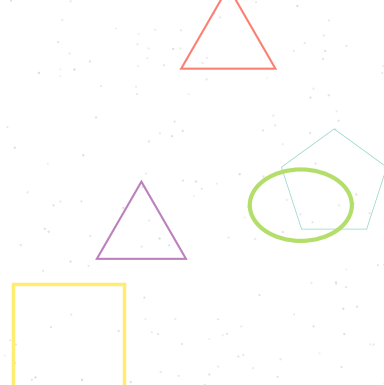[{"shape": "pentagon", "thickness": 0.5, "radius": 0.72, "center": [0.868, 0.521]}, {"shape": "triangle", "thickness": 1.5, "radius": 0.71, "center": [0.593, 0.892]}, {"shape": "oval", "thickness": 3, "radius": 0.66, "center": [0.781, 0.467]}, {"shape": "triangle", "thickness": 1.5, "radius": 0.67, "center": [0.367, 0.394]}, {"shape": "square", "thickness": 2.5, "radius": 0.72, "center": [0.177, 0.118]}]